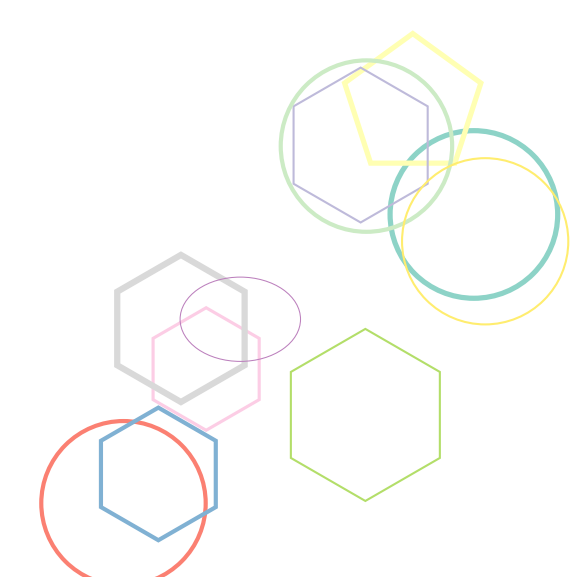[{"shape": "circle", "thickness": 2.5, "radius": 0.73, "center": [0.821, 0.628]}, {"shape": "pentagon", "thickness": 2.5, "radius": 0.62, "center": [0.715, 0.817]}, {"shape": "hexagon", "thickness": 1, "radius": 0.67, "center": [0.624, 0.748]}, {"shape": "circle", "thickness": 2, "radius": 0.71, "center": [0.214, 0.128]}, {"shape": "hexagon", "thickness": 2, "radius": 0.57, "center": [0.274, 0.178]}, {"shape": "hexagon", "thickness": 1, "radius": 0.74, "center": [0.633, 0.281]}, {"shape": "hexagon", "thickness": 1.5, "radius": 0.53, "center": [0.357, 0.36]}, {"shape": "hexagon", "thickness": 3, "radius": 0.64, "center": [0.313, 0.43]}, {"shape": "oval", "thickness": 0.5, "radius": 0.52, "center": [0.416, 0.446]}, {"shape": "circle", "thickness": 2, "radius": 0.74, "center": [0.635, 0.746]}, {"shape": "circle", "thickness": 1, "radius": 0.72, "center": [0.84, 0.581]}]